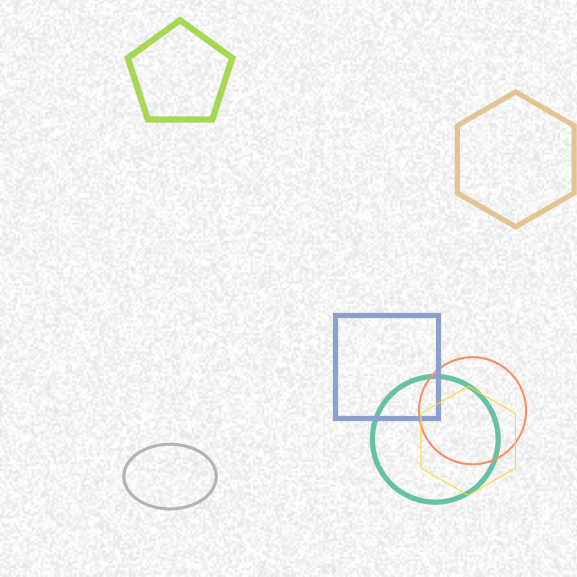[{"shape": "circle", "thickness": 2.5, "radius": 0.54, "center": [0.754, 0.238]}, {"shape": "circle", "thickness": 1, "radius": 0.46, "center": [0.818, 0.288]}, {"shape": "square", "thickness": 2.5, "radius": 0.45, "center": [0.669, 0.364]}, {"shape": "pentagon", "thickness": 3, "radius": 0.48, "center": [0.312, 0.869]}, {"shape": "hexagon", "thickness": 0.5, "radius": 0.47, "center": [0.811, 0.236]}, {"shape": "hexagon", "thickness": 2.5, "radius": 0.58, "center": [0.893, 0.723]}, {"shape": "oval", "thickness": 1.5, "radius": 0.4, "center": [0.294, 0.174]}]